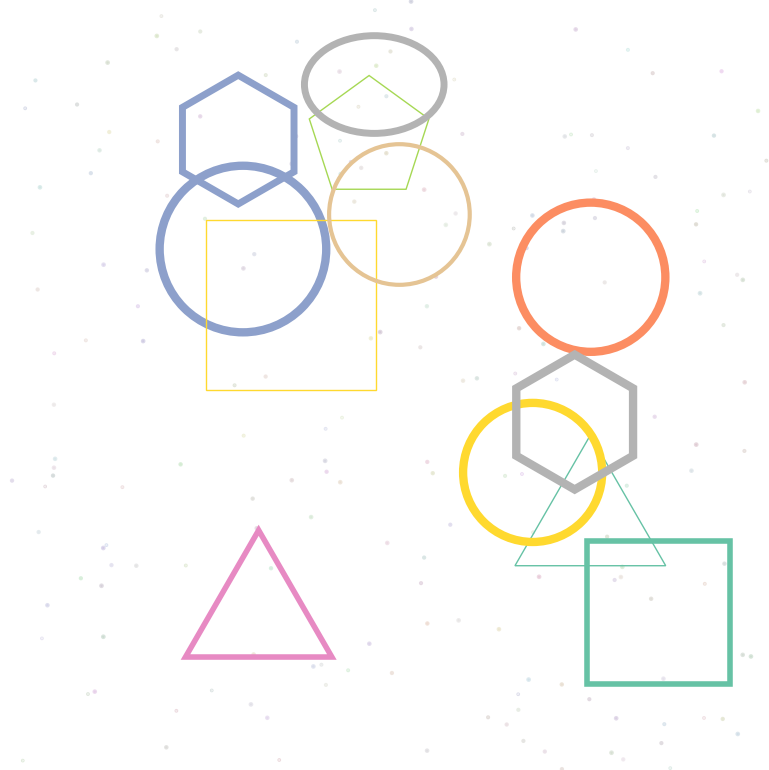[{"shape": "triangle", "thickness": 0.5, "radius": 0.57, "center": [0.767, 0.322]}, {"shape": "square", "thickness": 2, "radius": 0.47, "center": [0.855, 0.205]}, {"shape": "circle", "thickness": 3, "radius": 0.48, "center": [0.767, 0.64]}, {"shape": "circle", "thickness": 3, "radius": 0.54, "center": [0.316, 0.677]}, {"shape": "hexagon", "thickness": 2.5, "radius": 0.42, "center": [0.309, 0.819]}, {"shape": "triangle", "thickness": 2, "radius": 0.55, "center": [0.336, 0.202]}, {"shape": "pentagon", "thickness": 0.5, "radius": 0.41, "center": [0.479, 0.82]}, {"shape": "circle", "thickness": 3, "radius": 0.45, "center": [0.692, 0.386]}, {"shape": "square", "thickness": 0.5, "radius": 0.55, "center": [0.378, 0.604]}, {"shape": "circle", "thickness": 1.5, "radius": 0.46, "center": [0.519, 0.721]}, {"shape": "oval", "thickness": 2.5, "radius": 0.45, "center": [0.486, 0.89]}, {"shape": "hexagon", "thickness": 3, "radius": 0.44, "center": [0.746, 0.452]}]